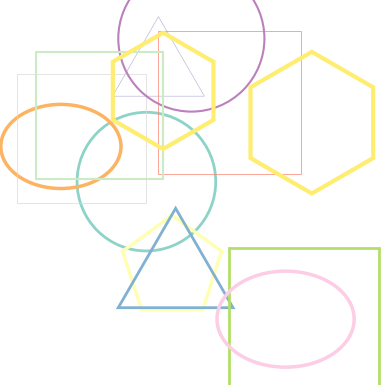[{"shape": "circle", "thickness": 2, "radius": 0.9, "center": [0.38, 0.528]}, {"shape": "pentagon", "thickness": 2.5, "radius": 0.68, "center": [0.447, 0.305]}, {"shape": "triangle", "thickness": 0.5, "radius": 0.69, "center": [0.412, 0.819]}, {"shape": "square", "thickness": 0.5, "radius": 0.93, "center": [0.596, 0.733]}, {"shape": "triangle", "thickness": 2, "radius": 0.86, "center": [0.456, 0.287]}, {"shape": "oval", "thickness": 2.5, "radius": 0.78, "center": [0.158, 0.62]}, {"shape": "square", "thickness": 2, "radius": 0.98, "center": [0.79, 0.161]}, {"shape": "oval", "thickness": 2.5, "radius": 0.89, "center": [0.742, 0.171]}, {"shape": "square", "thickness": 0.5, "radius": 0.84, "center": [0.212, 0.64]}, {"shape": "circle", "thickness": 1.5, "radius": 0.95, "center": [0.497, 0.9]}, {"shape": "square", "thickness": 1.5, "radius": 0.82, "center": [0.259, 0.7]}, {"shape": "hexagon", "thickness": 3, "radius": 0.75, "center": [0.424, 0.764]}, {"shape": "hexagon", "thickness": 3, "radius": 0.92, "center": [0.81, 0.681]}]